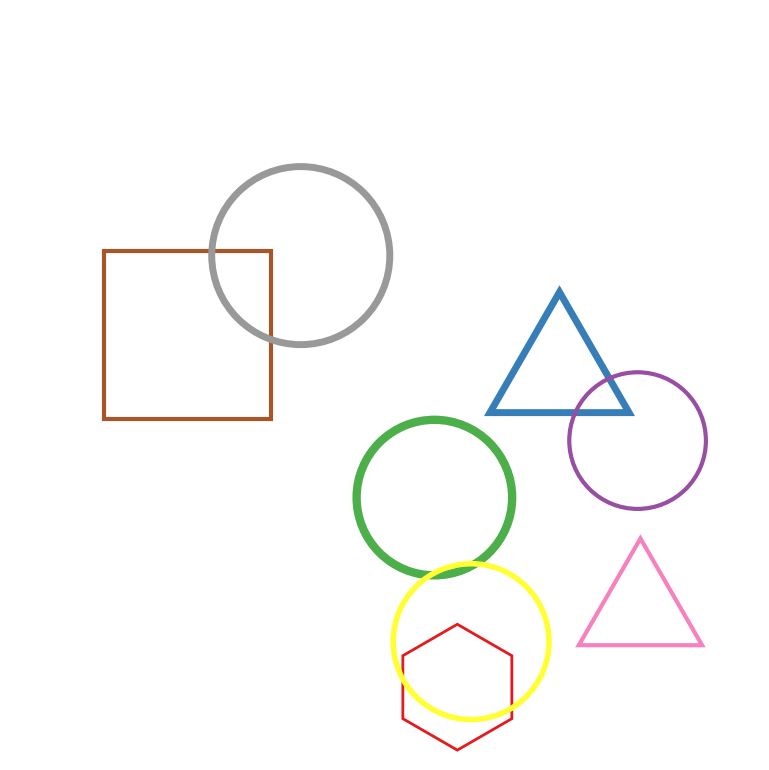[{"shape": "hexagon", "thickness": 1, "radius": 0.41, "center": [0.594, 0.108]}, {"shape": "triangle", "thickness": 2.5, "radius": 0.52, "center": [0.727, 0.516]}, {"shape": "circle", "thickness": 3, "radius": 0.51, "center": [0.564, 0.354]}, {"shape": "circle", "thickness": 1.5, "radius": 0.44, "center": [0.828, 0.428]}, {"shape": "circle", "thickness": 2, "radius": 0.51, "center": [0.612, 0.167]}, {"shape": "square", "thickness": 1.5, "radius": 0.54, "center": [0.243, 0.565]}, {"shape": "triangle", "thickness": 1.5, "radius": 0.46, "center": [0.832, 0.208]}, {"shape": "circle", "thickness": 2.5, "radius": 0.58, "center": [0.391, 0.668]}]